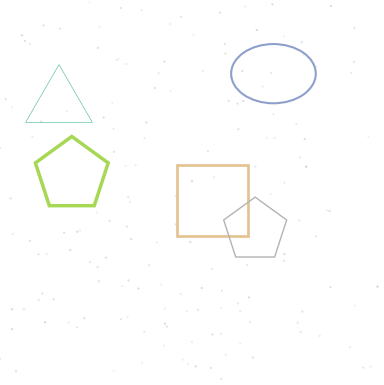[{"shape": "triangle", "thickness": 0.5, "radius": 0.5, "center": [0.153, 0.732]}, {"shape": "oval", "thickness": 1.5, "radius": 0.55, "center": [0.71, 0.809]}, {"shape": "pentagon", "thickness": 2.5, "radius": 0.5, "center": [0.186, 0.546]}, {"shape": "square", "thickness": 2, "radius": 0.46, "center": [0.552, 0.48]}, {"shape": "pentagon", "thickness": 1, "radius": 0.43, "center": [0.663, 0.402]}]